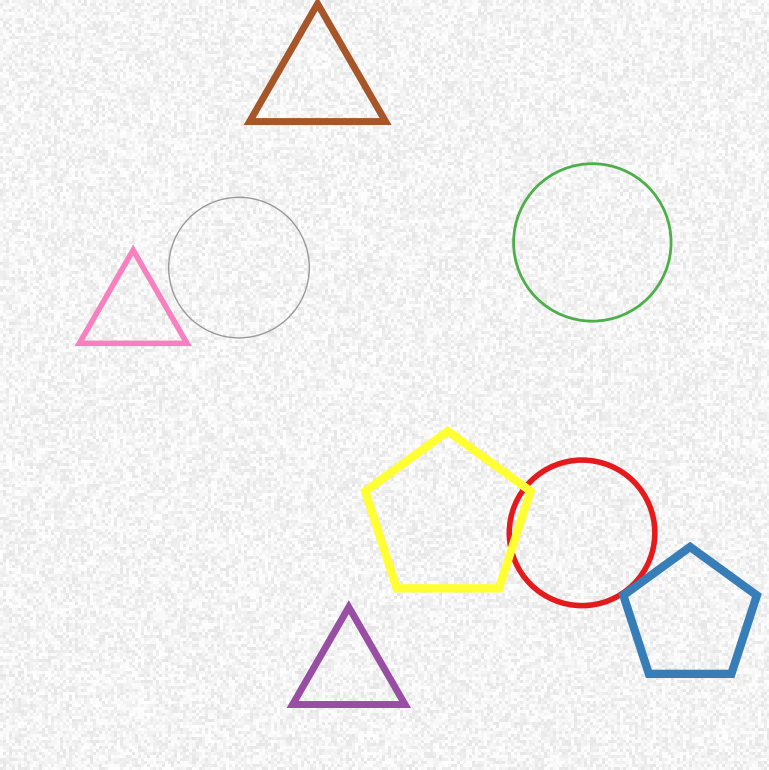[{"shape": "circle", "thickness": 2, "radius": 0.47, "center": [0.756, 0.308]}, {"shape": "pentagon", "thickness": 3, "radius": 0.46, "center": [0.896, 0.199]}, {"shape": "circle", "thickness": 1, "radius": 0.51, "center": [0.769, 0.685]}, {"shape": "triangle", "thickness": 2.5, "radius": 0.42, "center": [0.453, 0.127]}, {"shape": "pentagon", "thickness": 3, "radius": 0.56, "center": [0.582, 0.327]}, {"shape": "triangle", "thickness": 2.5, "radius": 0.51, "center": [0.412, 0.893]}, {"shape": "triangle", "thickness": 2, "radius": 0.4, "center": [0.173, 0.594]}, {"shape": "circle", "thickness": 0.5, "radius": 0.46, "center": [0.31, 0.652]}]